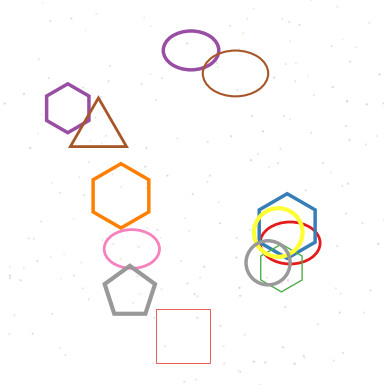[{"shape": "square", "thickness": 0.5, "radius": 0.35, "center": [0.475, 0.128]}, {"shape": "oval", "thickness": 2, "radius": 0.39, "center": [0.754, 0.369]}, {"shape": "hexagon", "thickness": 2.5, "radius": 0.42, "center": [0.746, 0.413]}, {"shape": "hexagon", "thickness": 1, "radius": 0.31, "center": [0.731, 0.304]}, {"shape": "hexagon", "thickness": 2.5, "radius": 0.32, "center": [0.176, 0.719]}, {"shape": "oval", "thickness": 2.5, "radius": 0.36, "center": [0.496, 0.869]}, {"shape": "hexagon", "thickness": 2.5, "radius": 0.42, "center": [0.314, 0.491]}, {"shape": "circle", "thickness": 3, "radius": 0.32, "center": [0.723, 0.396]}, {"shape": "triangle", "thickness": 2, "radius": 0.42, "center": [0.256, 0.661]}, {"shape": "oval", "thickness": 1.5, "radius": 0.42, "center": [0.612, 0.809]}, {"shape": "oval", "thickness": 2, "radius": 0.36, "center": [0.342, 0.353]}, {"shape": "circle", "thickness": 2.5, "radius": 0.29, "center": [0.696, 0.317]}, {"shape": "pentagon", "thickness": 3, "radius": 0.34, "center": [0.337, 0.241]}]